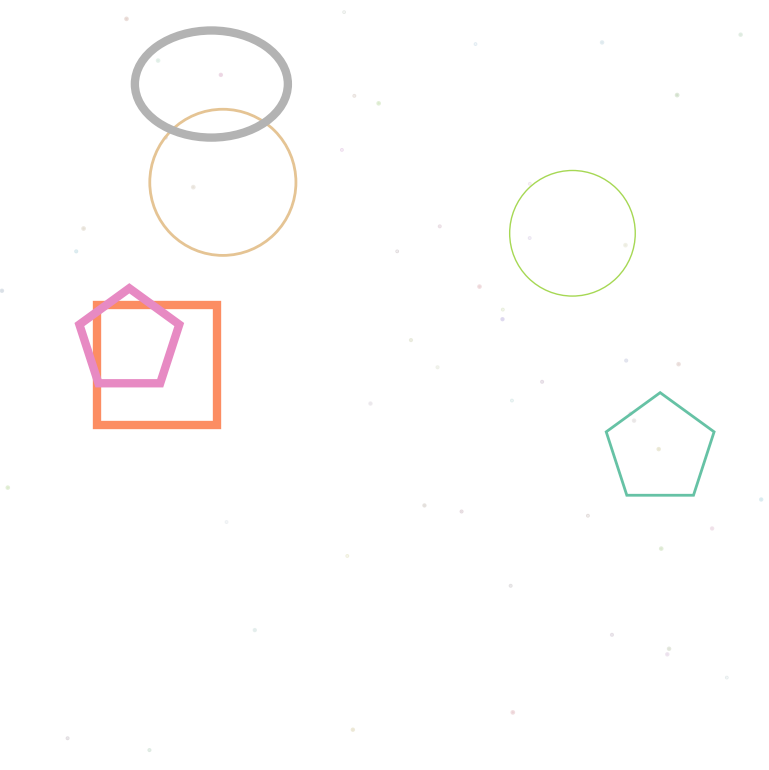[{"shape": "pentagon", "thickness": 1, "radius": 0.37, "center": [0.857, 0.416]}, {"shape": "square", "thickness": 3, "radius": 0.39, "center": [0.204, 0.526]}, {"shape": "pentagon", "thickness": 3, "radius": 0.34, "center": [0.168, 0.557]}, {"shape": "circle", "thickness": 0.5, "radius": 0.41, "center": [0.743, 0.697]}, {"shape": "circle", "thickness": 1, "radius": 0.47, "center": [0.289, 0.763]}, {"shape": "oval", "thickness": 3, "radius": 0.5, "center": [0.275, 0.891]}]